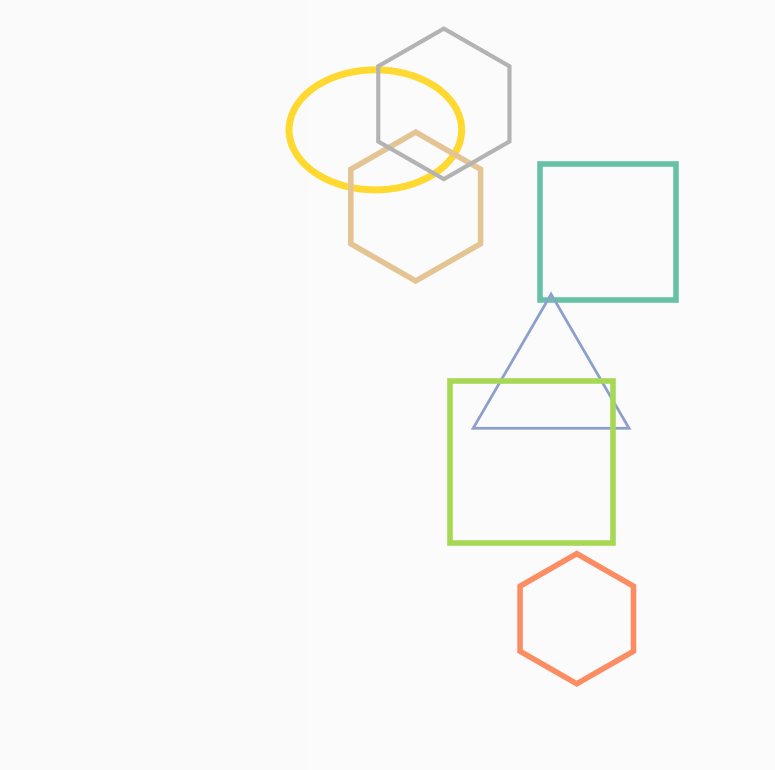[{"shape": "square", "thickness": 2, "radius": 0.44, "center": [0.785, 0.699]}, {"shape": "hexagon", "thickness": 2, "radius": 0.42, "center": [0.744, 0.196]}, {"shape": "triangle", "thickness": 1, "radius": 0.58, "center": [0.711, 0.502]}, {"shape": "square", "thickness": 2, "radius": 0.52, "center": [0.685, 0.4]}, {"shape": "oval", "thickness": 2.5, "radius": 0.56, "center": [0.484, 0.831]}, {"shape": "hexagon", "thickness": 2, "radius": 0.48, "center": [0.536, 0.732]}, {"shape": "hexagon", "thickness": 1.5, "radius": 0.49, "center": [0.573, 0.865]}]